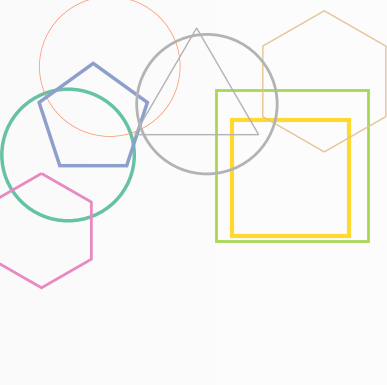[{"shape": "circle", "thickness": 2.5, "radius": 0.85, "center": [0.176, 0.597]}, {"shape": "circle", "thickness": 0.5, "radius": 0.91, "center": [0.283, 0.827]}, {"shape": "pentagon", "thickness": 2.5, "radius": 0.73, "center": [0.241, 0.688]}, {"shape": "hexagon", "thickness": 2, "radius": 0.74, "center": [0.107, 0.401]}, {"shape": "square", "thickness": 2, "radius": 0.98, "center": [0.753, 0.57]}, {"shape": "square", "thickness": 3, "radius": 0.76, "center": [0.75, 0.538]}, {"shape": "hexagon", "thickness": 1, "radius": 0.92, "center": [0.837, 0.789]}, {"shape": "triangle", "thickness": 1, "radius": 0.92, "center": [0.507, 0.743]}, {"shape": "circle", "thickness": 2, "radius": 0.91, "center": [0.534, 0.729]}]